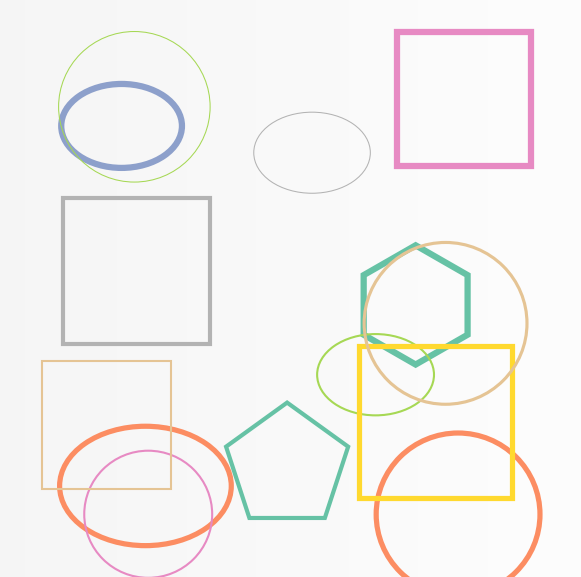[{"shape": "hexagon", "thickness": 3, "radius": 0.52, "center": [0.715, 0.471]}, {"shape": "pentagon", "thickness": 2, "radius": 0.55, "center": [0.494, 0.192]}, {"shape": "oval", "thickness": 2.5, "radius": 0.74, "center": [0.25, 0.158]}, {"shape": "circle", "thickness": 2.5, "radius": 0.7, "center": [0.788, 0.108]}, {"shape": "oval", "thickness": 3, "radius": 0.52, "center": [0.209, 0.781]}, {"shape": "circle", "thickness": 1, "radius": 0.55, "center": [0.255, 0.109]}, {"shape": "square", "thickness": 3, "radius": 0.58, "center": [0.798, 0.827]}, {"shape": "oval", "thickness": 1, "radius": 0.5, "center": [0.646, 0.35]}, {"shape": "circle", "thickness": 0.5, "radius": 0.65, "center": [0.231, 0.814]}, {"shape": "square", "thickness": 2.5, "radius": 0.66, "center": [0.749, 0.268]}, {"shape": "square", "thickness": 1, "radius": 0.55, "center": [0.183, 0.264]}, {"shape": "circle", "thickness": 1.5, "radius": 0.7, "center": [0.767, 0.439]}, {"shape": "oval", "thickness": 0.5, "radius": 0.5, "center": [0.537, 0.735]}, {"shape": "square", "thickness": 2, "radius": 0.63, "center": [0.235, 0.53]}]